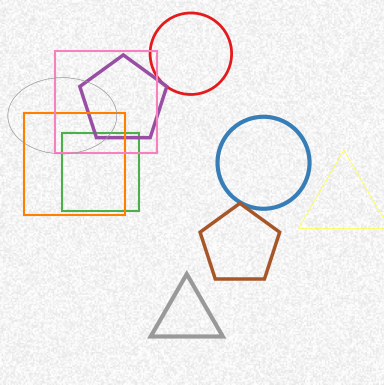[{"shape": "circle", "thickness": 2, "radius": 0.53, "center": [0.496, 0.86]}, {"shape": "circle", "thickness": 3, "radius": 0.6, "center": [0.684, 0.577]}, {"shape": "square", "thickness": 1.5, "radius": 0.5, "center": [0.261, 0.554]}, {"shape": "pentagon", "thickness": 2.5, "radius": 0.59, "center": [0.32, 0.739]}, {"shape": "square", "thickness": 1.5, "radius": 0.66, "center": [0.194, 0.574]}, {"shape": "triangle", "thickness": 0.5, "radius": 0.68, "center": [0.893, 0.475]}, {"shape": "pentagon", "thickness": 2.5, "radius": 0.54, "center": [0.623, 0.363]}, {"shape": "square", "thickness": 1.5, "radius": 0.66, "center": [0.275, 0.735]}, {"shape": "triangle", "thickness": 3, "radius": 0.54, "center": [0.485, 0.18]}, {"shape": "oval", "thickness": 0.5, "radius": 0.71, "center": [0.162, 0.699]}]